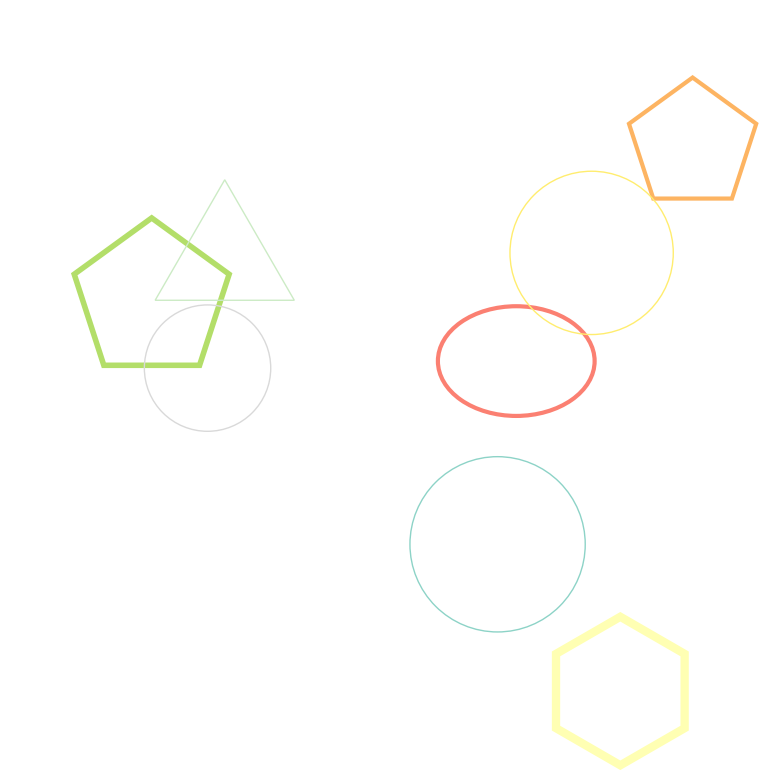[{"shape": "circle", "thickness": 0.5, "radius": 0.57, "center": [0.646, 0.293]}, {"shape": "hexagon", "thickness": 3, "radius": 0.48, "center": [0.806, 0.103]}, {"shape": "oval", "thickness": 1.5, "radius": 0.51, "center": [0.67, 0.531]}, {"shape": "pentagon", "thickness": 1.5, "radius": 0.43, "center": [0.899, 0.812]}, {"shape": "pentagon", "thickness": 2, "radius": 0.53, "center": [0.197, 0.611]}, {"shape": "circle", "thickness": 0.5, "radius": 0.41, "center": [0.27, 0.522]}, {"shape": "triangle", "thickness": 0.5, "radius": 0.52, "center": [0.292, 0.662]}, {"shape": "circle", "thickness": 0.5, "radius": 0.53, "center": [0.768, 0.672]}]